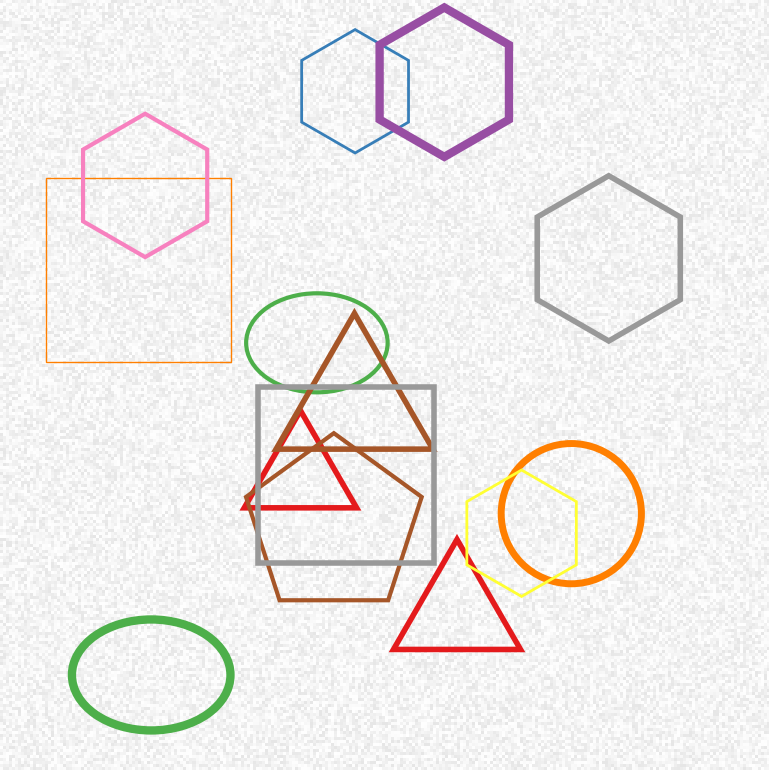[{"shape": "triangle", "thickness": 2, "radius": 0.48, "center": [0.593, 0.204]}, {"shape": "triangle", "thickness": 2, "radius": 0.42, "center": [0.39, 0.383]}, {"shape": "hexagon", "thickness": 1, "radius": 0.4, "center": [0.461, 0.881]}, {"shape": "oval", "thickness": 3, "radius": 0.51, "center": [0.196, 0.123]}, {"shape": "oval", "thickness": 1.5, "radius": 0.46, "center": [0.412, 0.555]}, {"shape": "hexagon", "thickness": 3, "radius": 0.48, "center": [0.577, 0.893]}, {"shape": "square", "thickness": 0.5, "radius": 0.6, "center": [0.18, 0.649]}, {"shape": "circle", "thickness": 2.5, "radius": 0.46, "center": [0.742, 0.333]}, {"shape": "hexagon", "thickness": 1, "radius": 0.41, "center": [0.677, 0.307]}, {"shape": "triangle", "thickness": 2, "radius": 0.59, "center": [0.46, 0.475]}, {"shape": "pentagon", "thickness": 1.5, "radius": 0.6, "center": [0.434, 0.317]}, {"shape": "hexagon", "thickness": 1.5, "radius": 0.47, "center": [0.188, 0.759]}, {"shape": "hexagon", "thickness": 2, "radius": 0.54, "center": [0.791, 0.664]}, {"shape": "square", "thickness": 2, "radius": 0.57, "center": [0.449, 0.383]}]